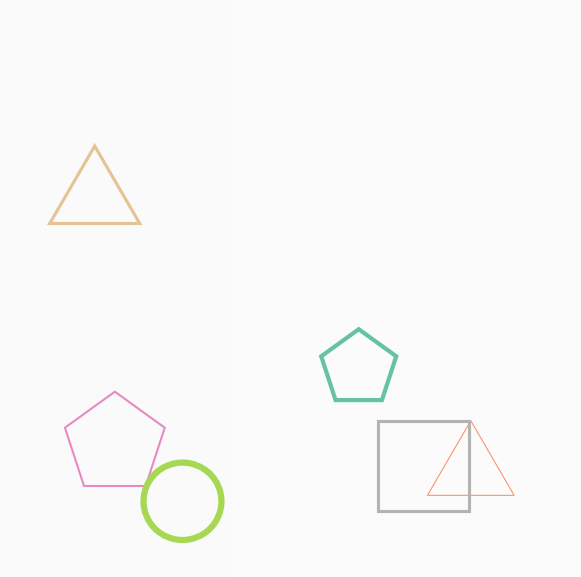[{"shape": "pentagon", "thickness": 2, "radius": 0.34, "center": [0.617, 0.361]}, {"shape": "triangle", "thickness": 0.5, "radius": 0.43, "center": [0.81, 0.184]}, {"shape": "pentagon", "thickness": 1, "radius": 0.45, "center": [0.198, 0.231]}, {"shape": "circle", "thickness": 3, "radius": 0.34, "center": [0.314, 0.131]}, {"shape": "triangle", "thickness": 1.5, "radius": 0.45, "center": [0.163, 0.657]}, {"shape": "square", "thickness": 1.5, "radius": 0.39, "center": [0.729, 0.191]}]